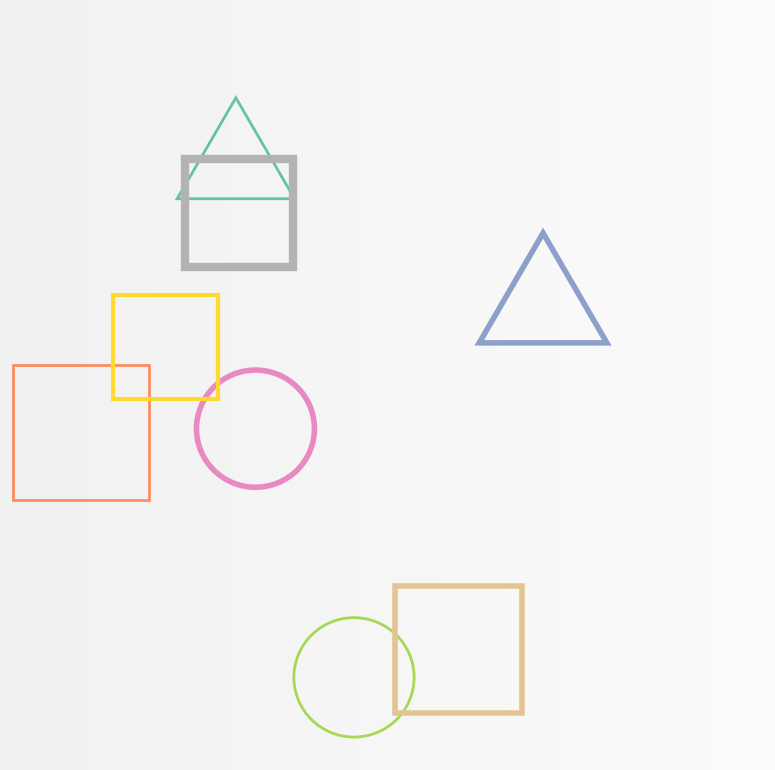[{"shape": "triangle", "thickness": 1, "radius": 0.44, "center": [0.304, 0.786]}, {"shape": "square", "thickness": 1, "radius": 0.44, "center": [0.105, 0.439]}, {"shape": "triangle", "thickness": 2, "radius": 0.48, "center": [0.701, 0.602]}, {"shape": "circle", "thickness": 2, "radius": 0.38, "center": [0.33, 0.443]}, {"shape": "circle", "thickness": 1, "radius": 0.39, "center": [0.457, 0.12]}, {"shape": "square", "thickness": 1.5, "radius": 0.34, "center": [0.214, 0.549]}, {"shape": "square", "thickness": 2, "radius": 0.41, "center": [0.591, 0.157]}, {"shape": "square", "thickness": 3, "radius": 0.35, "center": [0.308, 0.723]}]